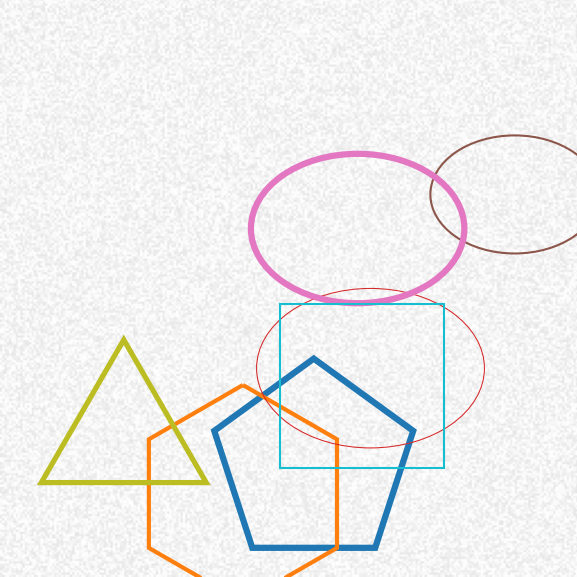[{"shape": "pentagon", "thickness": 3, "radius": 0.91, "center": [0.543, 0.197]}, {"shape": "hexagon", "thickness": 2, "radius": 0.94, "center": [0.421, 0.144]}, {"shape": "oval", "thickness": 0.5, "radius": 0.99, "center": [0.642, 0.362]}, {"shape": "oval", "thickness": 1, "radius": 0.73, "center": [0.891, 0.662]}, {"shape": "oval", "thickness": 3, "radius": 0.92, "center": [0.619, 0.603]}, {"shape": "triangle", "thickness": 2.5, "radius": 0.82, "center": [0.214, 0.246]}, {"shape": "square", "thickness": 1, "radius": 0.71, "center": [0.627, 0.331]}]